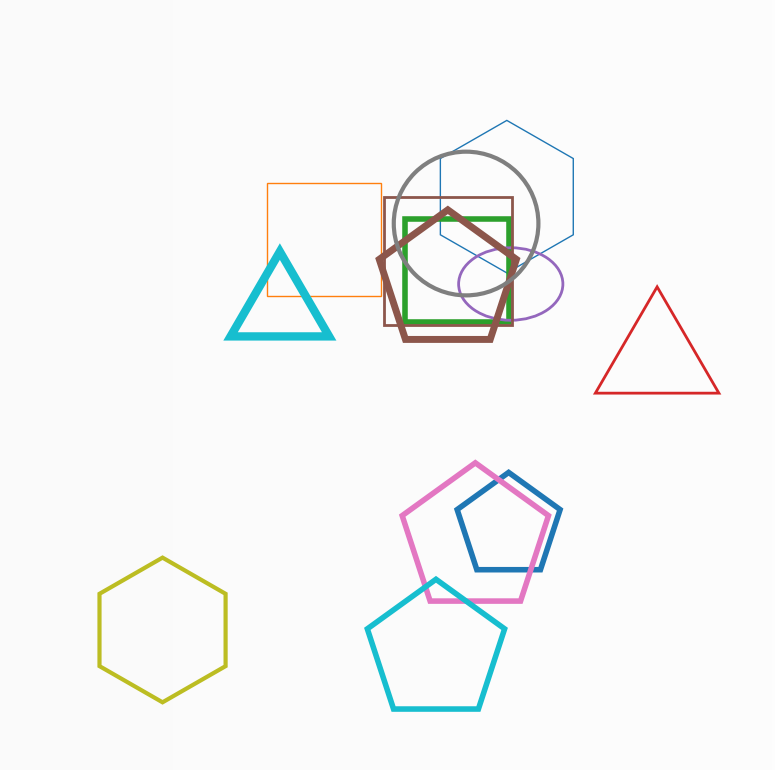[{"shape": "hexagon", "thickness": 0.5, "radius": 0.5, "center": [0.654, 0.745]}, {"shape": "pentagon", "thickness": 2, "radius": 0.35, "center": [0.656, 0.317]}, {"shape": "square", "thickness": 0.5, "radius": 0.37, "center": [0.418, 0.689]}, {"shape": "square", "thickness": 2, "radius": 0.33, "center": [0.59, 0.649]}, {"shape": "triangle", "thickness": 1, "radius": 0.46, "center": [0.848, 0.535]}, {"shape": "oval", "thickness": 1, "radius": 0.34, "center": [0.659, 0.631]}, {"shape": "pentagon", "thickness": 2.5, "radius": 0.47, "center": [0.578, 0.634]}, {"shape": "square", "thickness": 1, "radius": 0.42, "center": [0.578, 0.661]}, {"shape": "pentagon", "thickness": 2, "radius": 0.5, "center": [0.613, 0.3]}, {"shape": "circle", "thickness": 1.5, "radius": 0.47, "center": [0.601, 0.71]}, {"shape": "hexagon", "thickness": 1.5, "radius": 0.47, "center": [0.21, 0.182]}, {"shape": "pentagon", "thickness": 2, "radius": 0.47, "center": [0.563, 0.155]}, {"shape": "triangle", "thickness": 3, "radius": 0.37, "center": [0.361, 0.6]}]